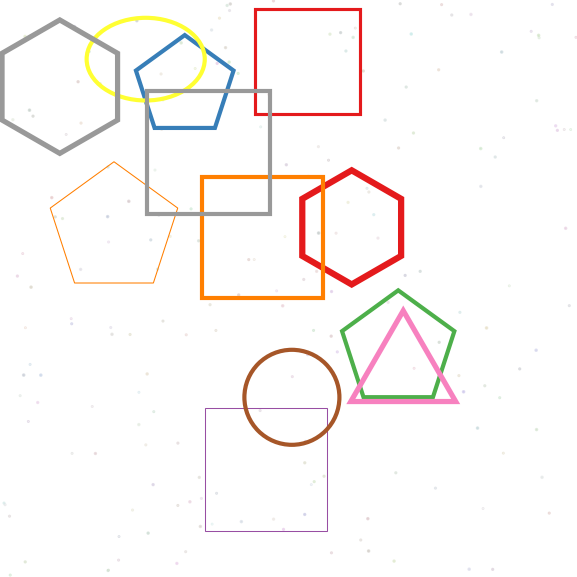[{"shape": "square", "thickness": 1.5, "radius": 0.46, "center": [0.532, 0.893]}, {"shape": "hexagon", "thickness": 3, "radius": 0.49, "center": [0.609, 0.605]}, {"shape": "pentagon", "thickness": 2, "radius": 0.44, "center": [0.32, 0.849]}, {"shape": "pentagon", "thickness": 2, "radius": 0.51, "center": [0.69, 0.394]}, {"shape": "square", "thickness": 0.5, "radius": 0.53, "center": [0.461, 0.186]}, {"shape": "pentagon", "thickness": 0.5, "radius": 0.58, "center": [0.197, 0.603]}, {"shape": "square", "thickness": 2, "radius": 0.52, "center": [0.455, 0.587]}, {"shape": "oval", "thickness": 2, "radius": 0.51, "center": [0.252, 0.897]}, {"shape": "circle", "thickness": 2, "radius": 0.41, "center": [0.505, 0.311]}, {"shape": "triangle", "thickness": 2.5, "radius": 0.52, "center": [0.698, 0.356]}, {"shape": "hexagon", "thickness": 2.5, "radius": 0.58, "center": [0.104, 0.849]}, {"shape": "square", "thickness": 2, "radius": 0.53, "center": [0.362, 0.735]}]